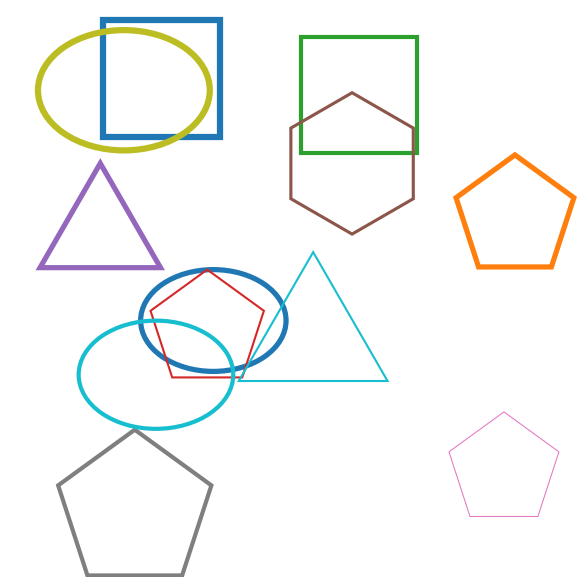[{"shape": "oval", "thickness": 2.5, "radius": 0.63, "center": [0.369, 0.444]}, {"shape": "square", "thickness": 3, "radius": 0.51, "center": [0.28, 0.863]}, {"shape": "pentagon", "thickness": 2.5, "radius": 0.54, "center": [0.892, 0.624]}, {"shape": "square", "thickness": 2, "radius": 0.5, "center": [0.622, 0.834]}, {"shape": "pentagon", "thickness": 1, "radius": 0.52, "center": [0.359, 0.429]}, {"shape": "triangle", "thickness": 2.5, "radius": 0.6, "center": [0.174, 0.596]}, {"shape": "hexagon", "thickness": 1.5, "radius": 0.61, "center": [0.61, 0.716]}, {"shape": "pentagon", "thickness": 0.5, "radius": 0.5, "center": [0.873, 0.186]}, {"shape": "pentagon", "thickness": 2, "radius": 0.7, "center": [0.233, 0.116]}, {"shape": "oval", "thickness": 3, "radius": 0.74, "center": [0.215, 0.843]}, {"shape": "oval", "thickness": 2, "radius": 0.67, "center": [0.27, 0.35]}, {"shape": "triangle", "thickness": 1, "radius": 0.74, "center": [0.542, 0.414]}]